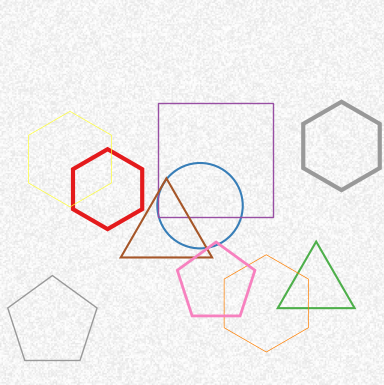[{"shape": "hexagon", "thickness": 3, "radius": 0.52, "center": [0.279, 0.509]}, {"shape": "circle", "thickness": 1.5, "radius": 0.55, "center": [0.52, 0.466]}, {"shape": "triangle", "thickness": 1.5, "radius": 0.58, "center": [0.821, 0.257]}, {"shape": "square", "thickness": 1, "radius": 0.74, "center": [0.559, 0.585]}, {"shape": "hexagon", "thickness": 0.5, "radius": 0.63, "center": [0.692, 0.212]}, {"shape": "hexagon", "thickness": 0.5, "radius": 0.62, "center": [0.182, 0.587]}, {"shape": "triangle", "thickness": 1.5, "radius": 0.68, "center": [0.432, 0.4]}, {"shape": "pentagon", "thickness": 2, "radius": 0.53, "center": [0.561, 0.265]}, {"shape": "hexagon", "thickness": 3, "radius": 0.57, "center": [0.887, 0.621]}, {"shape": "pentagon", "thickness": 1, "radius": 0.61, "center": [0.136, 0.162]}]